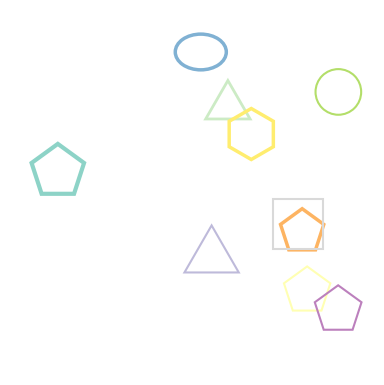[{"shape": "pentagon", "thickness": 3, "radius": 0.36, "center": [0.15, 0.555]}, {"shape": "pentagon", "thickness": 1.5, "radius": 0.32, "center": [0.798, 0.245]}, {"shape": "triangle", "thickness": 1.5, "radius": 0.41, "center": [0.55, 0.333]}, {"shape": "oval", "thickness": 2.5, "radius": 0.33, "center": [0.522, 0.865]}, {"shape": "pentagon", "thickness": 2.5, "radius": 0.3, "center": [0.785, 0.399]}, {"shape": "circle", "thickness": 1.5, "radius": 0.3, "center": [0.879, 0.761]}, {"shape": "square", "thickness": 1.5, "radius": 0.33, "center": [0.774, 0.419]}, {"shape": "pentagon", "thickness": 1.5, "radius": 0.32, "center": [0.878, 0.195]}, {"shape": "triangle", "thickness": 2, "radius": 0.33, "center": [0.592, 0.724]}, {"shape": "hexagon", "thickness": 2.5, "radius": 0.33, "center": [0.653, 0.652]}]